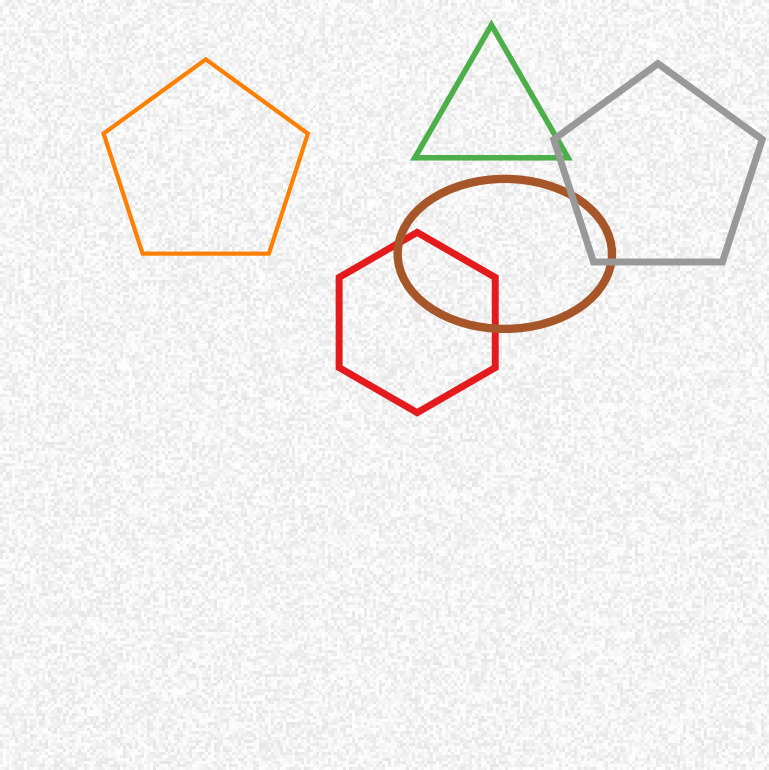[{"shape": "hexagon", "thickness": 2.5, "radius": 0.59, "center": [0.542, 0.581]}, {"shape": "triangle", "thickness": 2, "radius": 0.57, "center": [0.638, 0.853]}, {"shape": "pentagon", "thickness": 1.5, "radius": 0.7, "center": [0.267, 0.783]}, {"shape": "oval", "thickness": 3, "radius": 0.7, "center": [0.656, 0.67]}, {"shape": "pentagon", "thickness": 2.5, "radius": 0.71, "center": [0.855, 0.775]}]